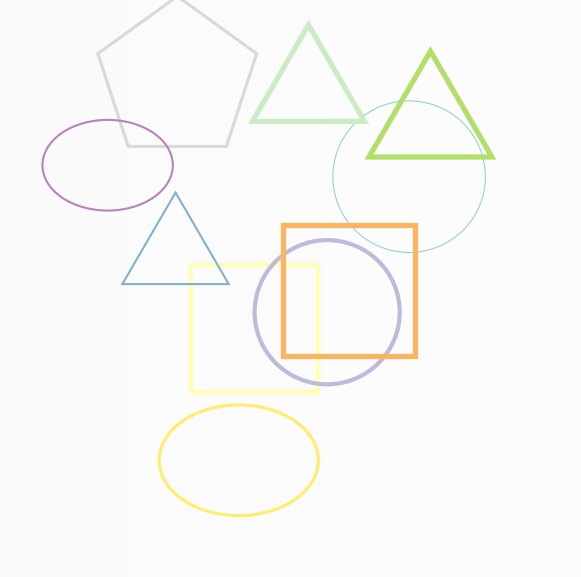[{"shape": "circle", "thickness": 0.5, "radius": 0.66, "center": [0.704, 0.693]}, {"shape": "square", "thickness": 2, "radius": 0.55, "center": [0.438, 0.43]}, {"shape": "circle", "thickness": 2, "radius": 0.62, "center": [0.563, 0.459]}, {"shape": "triangle", "thickness": 1, "radius": 0.53, "center": [0.302, 0.56]}, {"shape": "square", "thickness": 2.5, "radius": 0.57, "center": [0.601, 0.497]}, {"shape": "triangle", "thickness": 2.5, "radius": 0.61, "center": [0.741, 0.788]}, {"shape": "pentagon", "thickness": 1.5, "radius": 0.72, "center": [0.305, 0.862]}, {"shape": "oval", "thickness": 1, "radius": 0.56, "center": [0.185, 0.713]}, {"shape": "triangle", "thickness": 2.5, "radius": 0.56, "center": [0.531, 0.845]}, {"shape": "oval", "thickness": 1.5, "radius": 0.68, "center": [0.411, 0.202]}]